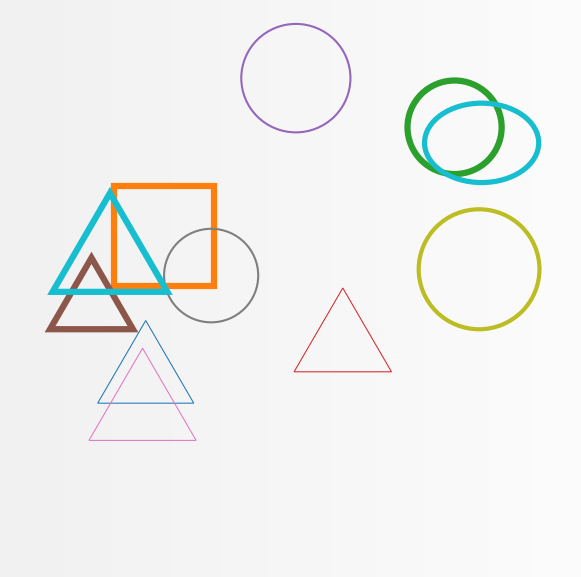[{"shape": "triangle", "thickness": 0.5, "radius": 0.48, "center": [0.251, 0.349]}, {"shape": "square", "thickness": 3, "radius": 0.43, "center": [0.282, 0.59]}, {"shape": "circle", "thickness": 3, "radius": 0.4, "center": [0.782, 0.779]}, {"shape": "triangle", "thickness": 0.5, "radius": 0.48, "center": [0.59, 0.404]}, {"shape": "circle", "thickness": 1, "radius": 0.47, "center": [0.509, 0.864]}, {"shape": "triangle", "thickness": 3, "radius": 0.41, "center": [0.157, 0.47]}, {"shape": "triangle", "thickness": 0.5, "radius": 0.53, "center": [0.245, 0.29]}, {"shape": "circle", "thickness": 1, "radius": 0.4, "center": [0.363, 0.522]}, {"shape": "circle", "thickness": 2, "radius": 0.52, "center": [0.824, 0.533]}, {"shape": "oval", "thickness": 2.5, "radius": 0.49, "center": [0.829, 0.752]}, {"shape": "triangle", "thickness": 3, "radius": 0.57, "center": [0.189, 0.551]}]